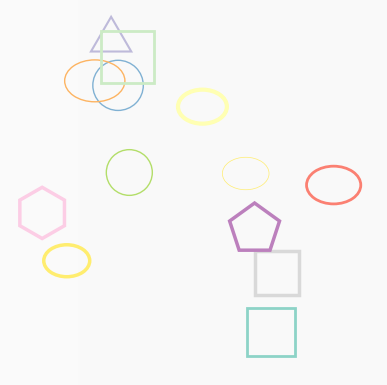[{"shape": "square", "thickness": 2, "radius": 0.31, "center": [0.699, 0.138]}, {"shape": "oval", "thickness": 3, "radius": 0.32, "center": [0.522, 0.723]}, {"shape": "triangle", "thickness": 1.5, "radius": 0.3, "center": [0.287, 0.896]}, {"shape": "oval", "thickness": 2, "radius": 0.35, "center": [0.861, 0.519]}, {"shape": "circle", "thickness": 1, "radius": 0.33, "center": [0.305, 0.778]}, {"shape": "oval", "thickness": 1, "radius": 0.39, "center": [0.245, 0.79]}, {"shape": "circle", "thickness": 1, "radius": 0.3, "center": [0.334, 0.552]}, {"shape": "hexagon", "thickness": 2.5, "radius": 0.33, "center": [0.109, 0.447]}, {"shape": "square", "thickness": 2.5, "radius": 0.29, "center": [0.715, 0.291]}, {"shape": "pentagon", "thickness": 2.5, "radius": 0.34, "center": [0.657, 0.405]}, {"shape": "square", "thickness": 2, "radius": 0.34, "center": [0.328, 0.852]}, {"shape": "oval", "thickness": 0.5, "radius": 0.3, "center": [0.634, 0.549]}, {"shape": "oval", "thickness": 2.5, "radius": 0.3, "center": [0.172, 0.323]}]